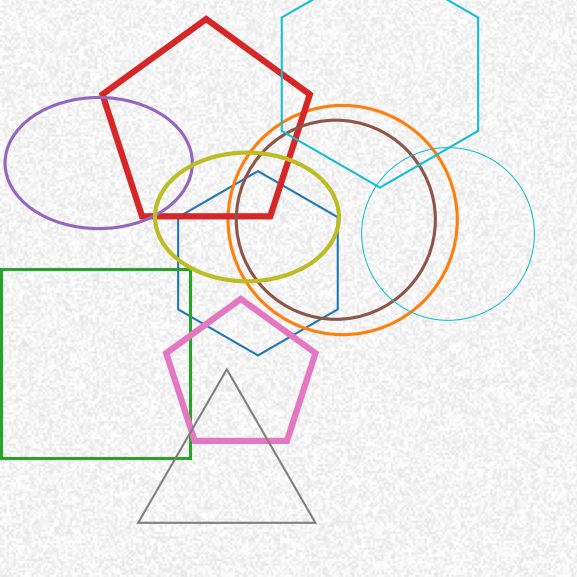[{"shape": "hexagon", "thickness": 1, "radius": 0.8, "center": [0.447, 0.543]}, {"shape": "circle", "thickness": 1.5, "radius": 0.99, "center": [0.593, 0.618]}, {"shape": "square", "thickness": 1.5, "radius": 0.82, "center": [0.166, 0.37]}, {"shape": "pentagon", "thickness": 3, "radius": 0.94, "center": [0.357, 0.777]}, {"shape": "oval", "thickness": 1.5, "radius": 0.81, "center": [0.171, 0.717]}, {"shape": "circle", "thickness": 1.5, "radius": 0.86, "center": [0.582, 0.619]}, {"shape": "pentagon", "thickness": 3, "radius": 0.68, "center": [0.417, 0.346]}, {"shape": "triangle", "thickness": 1, "radius": 0.89, "center": [0.393, 0.182]}, {"shape": "oval", "thickness": 2, "radius": 0.8, "center": [0.428, 0.623]}, {"shape": "circle", "thickness": 0.5, "radius": 0.75, "center": [0.776, 0.594]}, {"shape": "hexagon", "thickness": 1, "radius": 0.98, "center": [0.658, 0.871]}]